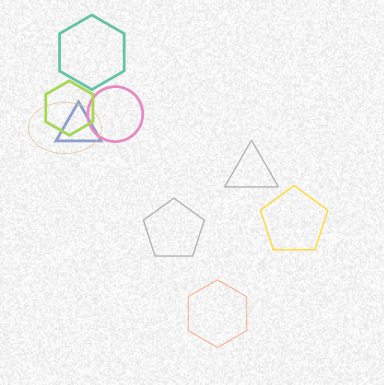[{"shape": "hexagon", "thickness": 2, "radius": 0.48, "center": [0.239, 0.864]}, {"shape": "hexagon", "thickness": 0.5, "radius": 0.44, "center": [0.565, 0.185]}, {"shape": "triangle", "thickness": 2, "radius": 0.34, "center": [0.204, 0.668]}, {"shape": "circle", "thickness": 2, "radius": 0.36, "center": [0.299, 0.704]}, {"shape": "hexagon", "thickness": 2, "radius": 0.35, "center": [0.18, 0.719]}, {"shape": "pentagon", "thickness": 1, "radius": 0.46, "center": [0.764, 0.426]}, {"shape": "oval", "thickness": 0.5, "radius": 0.47, "center": [0.168, 0.668]}, {"shape": "triangle", "thickness": 1, "radius": 0.4, "center": [0.653, 0.555]}, {"shape": "pentagon", "thickness": 1, "radius": 0.42, "center": [0.452, 0.402]}]